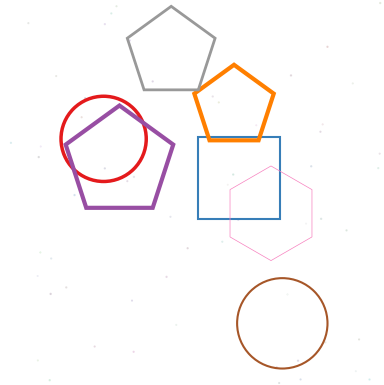[{"shape": "circle", "thickness": 2.5, "radius": 0.55, "center": [0.269, 0.639]}, {"shape": "square", "thickness": 1.5, "radius": 0.53, "center": [0.62, 0.539]}, {"shape": "pentagon", "thickness": 3, "radius": 0.73, "center": [0.31, 0.579]}, {"shape": "pentagon", "thickness": 3, "radius": 0.54, "center": [0.608, 0.723]}, {"shape": "circle", "thickness": 1.5, "radius": 0.59, "center": [0.733, 0.16]}, {"shape": "hexagon", "thickness": 0.5, "radius": 0.61, "center": [0.704, 0.446]}, {"shape": "pentagon", "thickness": 2, "radius": 0.6, "center": [0.445, 0.864]}]